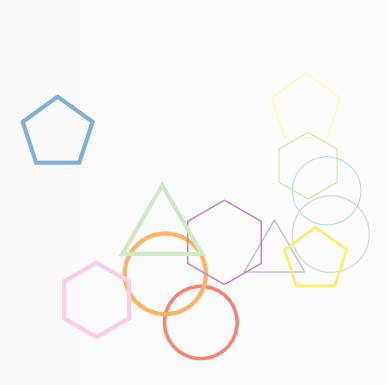[{"shape": "circle", "thickness": 0.5, "radius": 0.44, "center": [0.843, 0.504]}, {"shape": "pentagon", "thickness": 1, "radius": 0.46, "center": [0.79, 0.717]}, {"shape": "triangle", "thickness": 1, "radius": 0.45, "center": [0.708, 0.339]}, {"shape": "circle", "thickness": 2.5, "radius": 0.47, "center": [0.518, 0.162]}, {"shape": "pentagon", "thickness": 3, "radius": 0.47, "center": [0.149, 0.654]}, {"shape": "circle", "thickness": 3, "radius": 0.52, "center": [0.427, 0.289]}, {"shape": "hexagon", "thickness": 0.5, "radius": 0.43, "center": [0.795, 0.57]}, {"shape": "hexagon", "thickness": 3, "radius": 0.48, "center": [0.249, 0.221]}, {"shape": "circle", "thickness": 1, "radius": 0.5, "center": [0.854, 0.392]}, {"shape": "hexagon", "thickness": 1, "radius": 0.55, "center": [0.579, 0.37]}, {"shape": "triangle", "thickness": 3, "radius": 0.59, "center": [0.419, 0.4]}, {"shape": "pentagon", "thickness": 2, "radius": 0.42, "center": [0.814, 0.326]}]